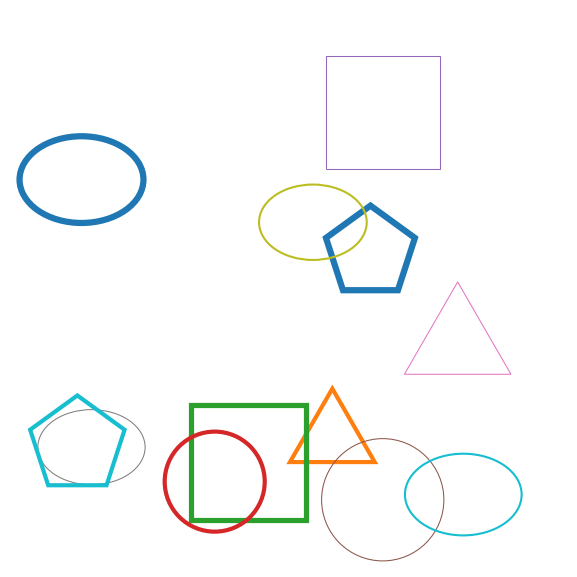[{"shape": "oval", "thickness": 3, "radius": 0.54, "center": [0.141, 0.688]}, {"shape": "pentagon", "thickness": 3, "radius": 0.4, "center": [0.641, 0.562]}, {"shape": "triangle", "thickness": 2, "radius": 0.42, "center": [0.575, 0.241]}, {"shape": "square", "thickness": 2.5, "radius": 0.5, "center": [0.43, 0.199]}, {"shape": "circle", "thickness": 2, "radius": 0.43, "center": [0.372, 0.165]}, {"shape": "square", "thickness": 0.5, "radius": 0.49, "center": [0.664, 0.804]}, {"shape": "circle", "thickness": 0.5, "radius": 0.53, "center": [0.663, 0.134]}, {"shape": "triangle", "thickness": 0.5, "radius": 0.53, "center": [0.792, 0.404]}, {"shape": "oval", "thickness": 0.5, "radius": 0.46, "center": [0.158, 0.225]}, {"shape": "oval", "thickness": 1, "radius": 0.47, "center": [0.542, 0.614]}, {"shape": "pentagon", "thickness": 2, "radius": 0.43, "center": [0.134, 0.228]}, {"shape": "oval", "thickness": 1, "radius": 0.51, "center": [0.802, 0.143]}]